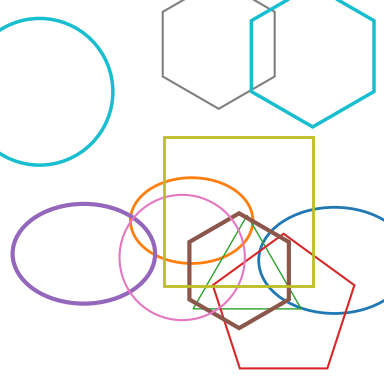[{"shape": "oval", "thickness": 2, "radius": 0.98, "center": [0.869, 0.324]}, {"shape": "oval", "thickness": 2, "radius": 0.8, "center": [0.498, 0.427]}, {"shape": "triangle", "thickness": 1, "radius": 0.81, "center": [0.642, 0.279]}, {"shape": "pentagon", "thickness": 1.5, "radius": 0.97, "center": [0.737, 0.2]}, {"shape": "oval", "thickness": 3, "radius": 0.93, "center": [0.218, 0.341]}, {"shape": "hexagon", "thickness": 3, "radius": 0.75, "center": [0.621, 0.297]}, {"shape": "circle", "thickness": 1.5, "radius": 0.81, "center": [0.473, 0.331]}, {"shape": "hexagon", "thickness": 1.5, "radius": 0.84, "center": [0.568, 0.885]}, {"shape": "square", "thickness": 2, "radius": 0.96, "center": [0.62, 0.451]}, {"shape": "circle", "thickness": 2.5, "radius": 0.95, "center": [0.103, 0.762]}, {"shape": "hexagon", "thickness": 2.5, "radius": 0.92, "center": [0.812, 0.854]}]